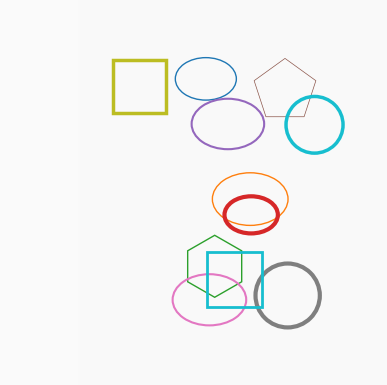[{"shape": "oval", "thickness": 1, "radius": 0.39, "center": [0.531, 0.795]}, {"shape": "oval", "thickness": 1, "radius": 0.49, "center": [0.646, 0.483]}, {"shape": "hexagon", "thickness": 1, "radius": 0.4, "center": [0.554, 0.308]}, {"shape": "oval", "thickness": 3, "radius": 0.34, "center": [0.648, 0.442]}, {"shape": "oval", "thickness": 1.5, "radius": 0.47, "center": [0.588, 0.678]}, {"shape": "pentagon", "thickness": 0.5, "radius": 0.42, "center": [0.735, 0.765]}, {"shape": "oval", "thickness": 1.5, "radius": 0.47, "center": [0.54, 0.221]}, {"shape": "circle", "thickness": 3, "radius": 0.41, "center": [0.742, 0.233]}, {"shape": "square", "thickness": 2.5, "radius": 0.34, "center": [0.36, 0.776]}, {"shape": "circle", "thickness": 2.5, "radius": 0.37, "center": [0.812, 0.676]}, {"shape": "square", "thickness": 2, "radius": 0.35, "center": [0.605, 0.274]}]